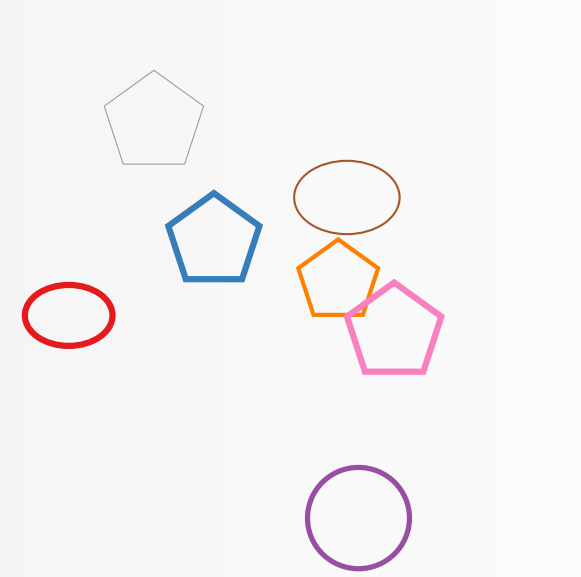[{"shape": "oval", "thickness": 3, "radius": 0.38, "center": [0.118, 0.453]}, {"shape": "pentagon", "thickness": 3, "radius": 0.41, "center": [0.368, 0.582]}, {"shape": "circle", "thickness": 2.5, "radius": 0.44, "center": [0.617, 0.102]}, {"shape": "pentagon", "thickness": 2, "radius": 0.36, "center": [0.582, 0.512]}, {"shape": "oval", "thickness": 1, "radius": 0.45, "center": [0.597, 0.657]}, {"shape": "pentagon", "thickness": 3, "radius": 0.43, "center": [0.678, 0.425]}, {"shape": "pentagon", "thickness": 0.5, "radius": 0.45, "center": [0.265, 0.788]}]